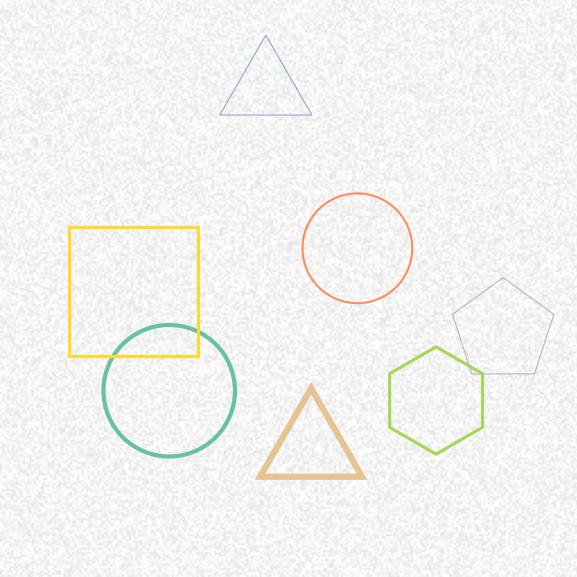[{"shape": "circle", "thickness": 2, "radius": 0.57, "center": [0.293, 0.323]}, {"shape": "circle", "thickness": 1, "radius": 0.48, "center": [0.619, 0.569]}, {"shape": "triangle", "thickness": 0.5, "radius": 0.46, "center": [0.46, 0.846]}, {"shape": "hexagon", "thickness": 1.5, "radius": 0.46, "center": [0.755, 0.306]}, {"shape": "square", "thickness": 1.5, "radius": 0.56, "center": [0.231, 0.494]}, {"shape": "triangle", "thickness": 3, "radius": 0.51, "center": [0.539, 0.225]}, {"shape": "pentagon", "thickness": 0.5, "radius": 0.46, "center": [0.871, 0.426]}]